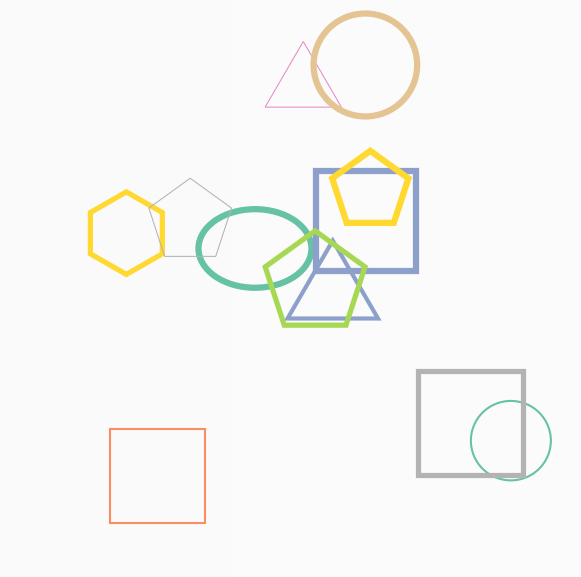[{"shape": "oval", "thickness": 3, "radius": 0.49, "center": [0.439, 0.569]}, {"shape": "circle", "thickness": 1, "radius": 0.34, "center": [0.879, 0.236]}, {"shape": "square", "thickness": 1, "radius": 0.41, "center": [0.271, 0.175]}, {"shape": "square", "thickness": 3, "radius": 0.43, "center": [0.63, 0.616]}, {"shape": "triangle", "thickness": 2, "radius": 0.45, "center": [0.573, 0.493]}, {"shape": "triangle", "thickness": 0.5, "radius": 0.38, "center": [0.522, 0.851]}, {"shape": "pentagon", "thickness": 2.5, "radius": 0.45, "center": [0.542, 0.509]}, {"shape": "hexagon", "thickness": 2.5, "radius": 0.36, "center": [0.217, 0.595]}, {"shape": "pentagon", "thickness": 3, "radius": 0.34, "center": [0.637, 0.669]}, {"shape": "circle", "thickness": 3, "radius": 0.45, "center": [0.629, 0.887]}, {"shape": "square", "thickness": 2.5, "radius": 0.45, "center": [0.809, 0.266]}, {"shape": "pentagon", "thickness": 0.5, "radius": 0.37, "center": [0.327, 0.616]}]